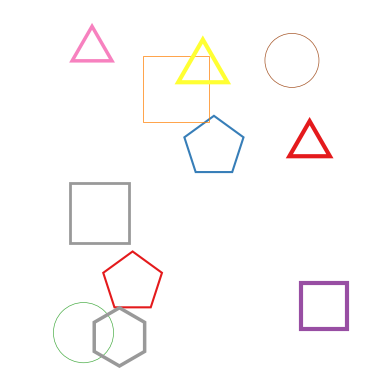[{"shape": "pentagon", "thickness": 1.5, "radius": 0.4, "center": [0.344, 0.267]}, {"shape": "triangle", "thickness": 3, "radius": 0.3, "center": [0.804, 0.625]}, {"shape": "pentagon", "thickness": 1.5, "radius": 0.4, "center": [0.556, 0.618]}, {"shape": "circle", "thickness": 0.5, "radius": 0.39, "center": [0.217, 0.136]}, {"shape": "square", "thickness": 3, "radius": 0.3, "center": [0.842, 0.205]}, {"shape": "square", "thickness": 0.5, "radius": 0.43, "center": [0.457, 0.77]}, {"shape": "triangle", "thickness": 3, "radius": 0.37, "center": [0.527, 0.823]}, {"shape": "circle", "thickness": 0.5, "radius": 0.35, "center": [0.758, 0.843]}, {"shape": "triangle", "thickness": 2.5, "radius": 0.3, "center": [0.239, 0.872]}, {"shape": "hexagon", "thickness": 2.5, "radius": 0.38, "center": [0.31, 0.125]}, {"shape": "square", "thickness": 2, "radius": 0.39, "center": [0.258, 0.446]}]